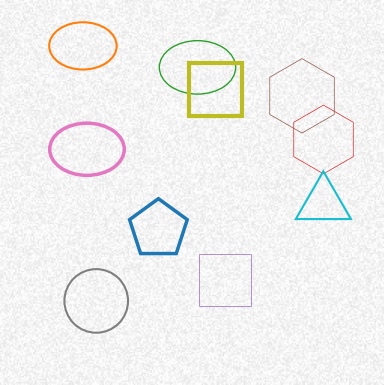[{"shape": "pentagon", "thickness": 2.5, "radius": 0.39, "center": [0.411, 0.405]}, {"shape": "oval", "thickness": 1.5, "radius": 0.44, "center": [0.215, 0.881]}, {"shape": "oval", "thickness": 1, "radius": 0.5, "center": [0.513, 0.825]}, {"shape": "hexagon", "thickness": 0.5, "radius": 0.45, "center": [0.84, 0.638]}, {"shape": "square", "thickness": 0.5, "radius": 0.34, "center": [0.585, 0.273]}, {"shape": "hexagon", "thickness": 0.5, "radius": 0.48, "center": [0.784, 0.751]}, {"shape": "oval", "thickness": 2.5, "radius": 0.48, "center": [0.226, 0.612]}, {"shape": "circle", "thickness": 1.5, "radius": 0.41, "center": [0.25, 0.218]}, {"shape": "square", "thickness": 3, "radius": 0.34, "center": [0.559, 0.767]}, {"shape": "triangle", "thickness": 1.5, "radius": 0.41, "center": [0.84, 0.472]}]